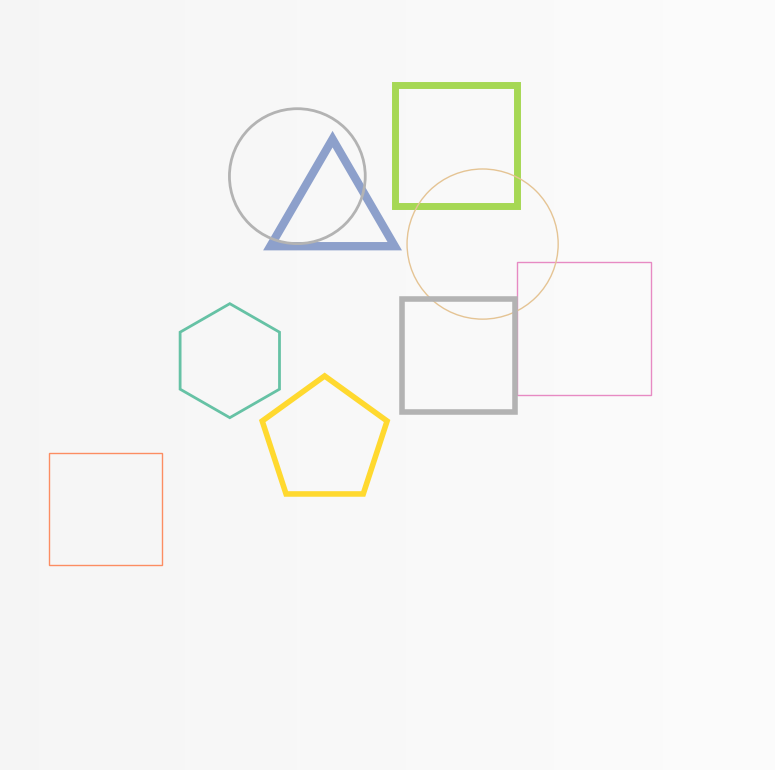[{"shape": "hexagon", "thickness": 1, "radius": 0.37, "center": [0.297, 0.532]}, {"shape": "square", "thickness": 0.5, "radius": 0.37, "center": [0.136, 0.339]}, {"shape": "triangle", "thickness": 3, "radius": 0.46, "center": [0.429, 0.727]}, {"shape": "square", "thickness": 0.5, "radius": 0.43, "center": [0.754, 0.574]}, {"shape": "square", "thickness": 2.5, "radius": 0.39, "center": [0.588, 0.811]}, {"shape": "pentagon", "thickness": 2, "radius": 0.42, "center": [0.419, 0.427]}, {"shape": "circle", "thickness": 0.5, "radius": 0.49, "center": [0.623, 0.683]}, {"shape": "circle", "thickness": 1, "radius": 0.44, "center": [0.384, 0.771]}, {"shape": "square", "thickness": 2, "radius": 0.37, "center": [0.592, 0.538]}]